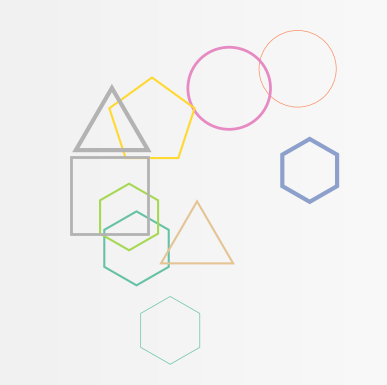[{"shape": "hexagon", "thickness": 0.5, "radius": 0.44, "center": [0.439, 0.142]}, {"shape": "hexagon", "thickness": 1.5, "radius": 0.48, "center": [0.352, 0.355]}, {"shape": "circle", "thickness": 0.5, "radius": 0.5, "center": [0.768, 0.821]}, {"shape": "hexagon", "thickness": 3, "radius": 0.41, "center": [0.799, 0.557]}, {"shape": "circle", "thickness": 2, "radius": 0.53, "center": [0.591, 0.771]}, {"shape": "hexagon", "thickness": 1.5, "radius": 0.43, "center": [0.333, 0.436]}, {"shape": "pentagon", "thickness": 1.5, "radius": 0.58, "center": [0.392, 0.683]}, {"shape": "triangle", "thickness": 1.5, "radius": 0.54, "center": [0.509, 0.37]}, {"shape": "triangle", "thickness": 3, "radius": 0.54, "center": [0.289, 0.664]}, {"shape": "square", "thickness": 2, "radius": 0.5, "center": [0.283, 0.492]}]